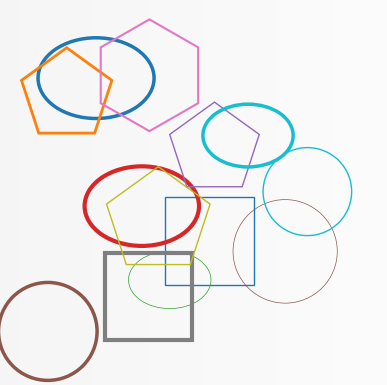[{"shape": "oval", "thickness": 2.5, "radius": 0.75, "center": [0.248, 0.797]}, {"shape": "square", "thickness": 1, "radius": 0.57, "center": [0.541, 0.373]}, {"shape": "pentagon", "thickness": 2, "radius": 0.61, "center": [0.172, 0.753]}, {"shape": "oval", "thickness": 0.5, "radius": 0.53, "center": [0.438, 0.273]}, {"shape": "oval", "thickness": 3, "radius": 0.74, "center": [0.366, 0.465]}, {"shape": "pentagon", "thickness": 1, "radius": 0.61, "center": [0.553, 0.613]}, {"shape": "circle", "thickness": 2.5, "radius": 0.64, "center": [0.123, 0.139]}, {"shape": "circle", "thickness": 0.5, "radius": 0.67, "center": [0.736, 0.347]}, {"shape": "hexagon", "thickness": 1.5, "radius": 0.73, "center": [0.386, 0.804]}, {"shape": "square", "thickness": 3, "radius": 0.57, "center": [0.383, 0.229]}, {"shape": "pentagon", "thickness": 1, "radius": 0.7, "center": [0.409, 0.427]}, {"shape": "circle", "thickness": 1, "radius": 0.57, "center": [0.793, 0.502]}, {"shape": "oval", "thickness": 2.5, "radius": 0.58, "center": [0.64, 0.648]}]